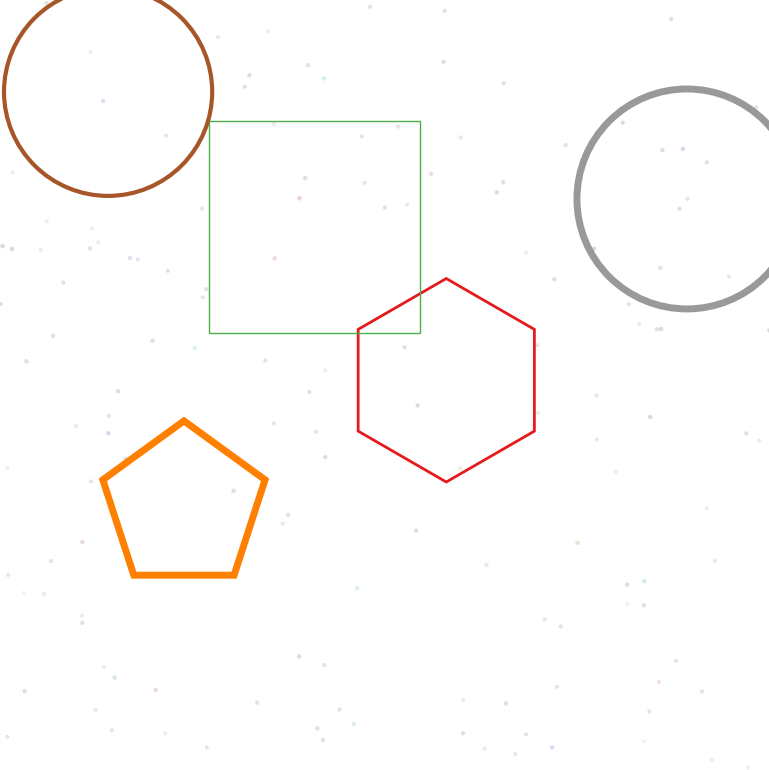[{"shape": "hexagon", "thickness": 1, "radius": 0.66, "center": [0.58, 0.506]}, {"shape": "square", "thickness": 0.5, "radius": 0.69, "center": [0.408, 0.705]}, {"shape": "pentagon", "thickness": 2.5, "radius": 0.55, "center": [0.239, 0.343]}, {"shape": "circle", "thickness": 1.5, "radius": 0.68, "center": [0.14, 0.881]}, {"shape": "circle", "thickness": 2.5, "radius": 0.71, "center": [0.892, 0.742]}]